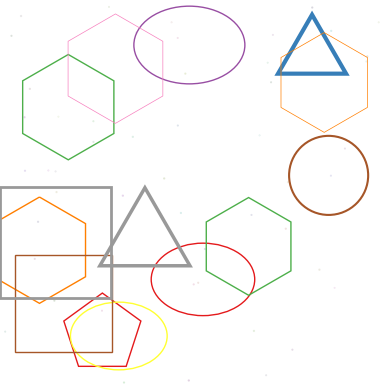[{"shape": "oval", "thickness": 1, "radius": 0.67, "center": [0.527, 0.274]}, {"shape": "pentagon", "thickness": 1, "radius": 0.53, "center": [0.266, 0.134]}, {"shape": "triangle", "thickness": 3, "radius": 0.51, "center": [0.81, 0.86]}, {"shape": "hexagon", "thickness": 1, "radius": 0.63, "center": [0.646, 0.36]}, {"shape": "hexagon", "thickness": 1, "radius": 0.68, "center": [0.177, 0.722]}, {"shape": "oval", "thickness": 1, "radius": 0.72, "center": [0.492, 0.883]}, {"shape": "hexagon", "thickness": 0.5, "radius": 0.65, "center": [0.842, 0.786]}, {"shape": "hexagon", "thickness": 1, "radius": 0.69, "center": [0.103, 0.35]}, {"shape": "oval", "thickness": 1, "radius": 0.63, "center": [0.309, 0.127]}, {"shape": "square", "thickness": 1, "radius": 0.63, "center": [0.165, 0.212]}, {"shape": "circle", "thickness": 1.5, "radius": 0.51, "center": [0.854, 0.544]}, {"shape": "hexagon", "thickness": 0.5, "radius": 0.71, "center": [0.3, 0.822]}, {"shape": "triangle", "thickness": 2.5, "radius": 0.68, "center": [0.376, 0.377]}, {"shape": "square", "thickness": 2, "radius": 0.72, "center": [0.144, 0.37]}]